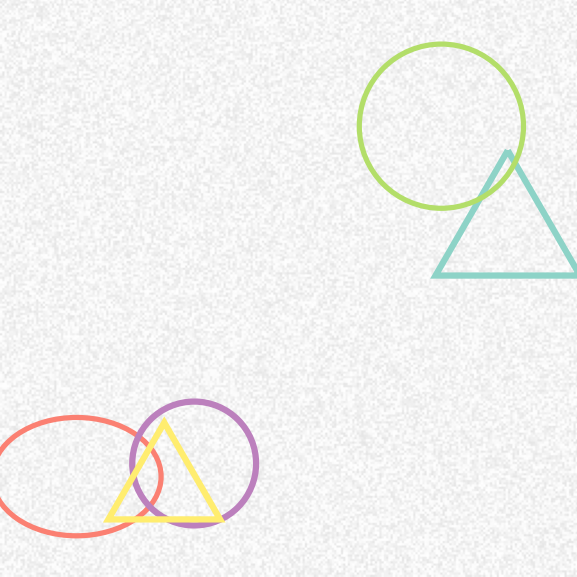[{"shape": "triangle", "thickness": 3, "radius": 0.72, "center": [0.879, 0.594]}, {"shape": "oval", "thickness": 2.5, "radius": 0.73, "center": [0.133, 0.174]}, {"shape": "circle", "thickness": 2.5, "radius": 0.71, "center": [0.764, 0.781]}, {"shape": "circle", "thickness": 3, "radius": 0.54, "center": [0.336, 0.197]}, {"shape": "triangle", "thickness": 3, "radius": 0.56, "center": [0.284, 0.156]}]